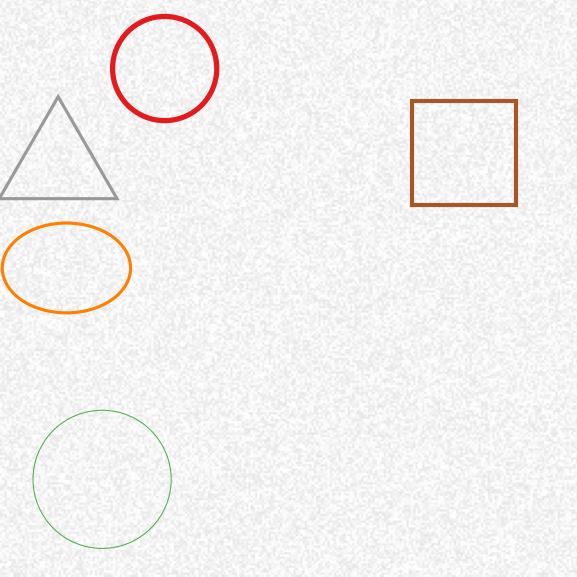[{"shape": "circle", "thickness": 2.5, "radius": 0.45, "center": [0.285, 0.88]}, {"shape": "circle", "thickness": 0.5, "radius": 0.6, "center": [0.177, 0.169]}, {"shape": "oval", "thickness": 1.5, "radius": 0.56, "center": [0.115, 0.535]}, {"shape": "square", "thickness": 2, "radius": 0.45, "center": [0.804, 0.734]}, {"shape": "triangle", "thickness": 1.5, "radius": 0.59, "center": [0.101, 0.714]}]